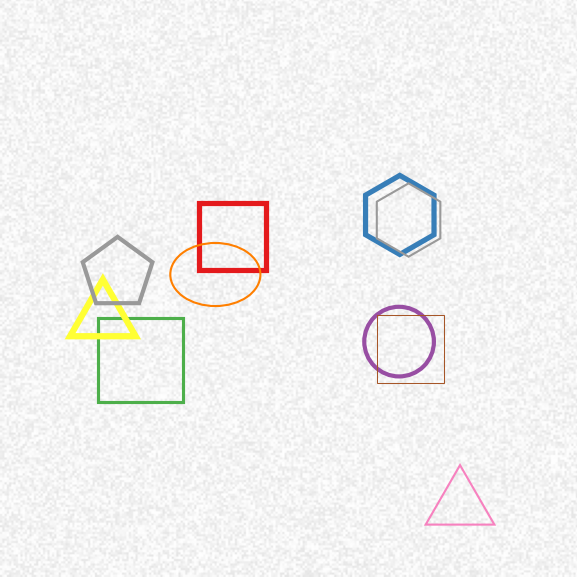[{"shape": "square", "thickness": 2.5, "radius": 0.29, "center": [0.403, 0.59]}, {"shape": "hexagon", "thickness": 2.5, "radius": 0.34, "center": [0.692, 0.627]}, {"shape": "square", "thickness": 1.5, "radius": 0.37, "center": [0.243, 0.376]}, {"shape": "circle", "thickness": 2, "radius": 0.3, "center": [0.691, 0.408]}, {"shape": "oval", "thickness": 1, "radius": 0.39, "center": [0.373, 0.524]}, {"shape": "triangle", "thickness": 3, "radius": 0.33, "center": [0.178, 0.45]}, {"shape": "square", "thickness": 0.5, "radius": 0.29, "center": [0.711, 0.395]}, {"shape": "triangle", "thickness": 1, "radius": 0.34, "center": [0.797, 0.125]}, {"shape": "hexagon", "thickness": 1, "radius": 0.32, "center": [0.707, 0.618]}, {"shape": "pentagon", "thickness": 2, "radius": 0.32, "center": [0.204, 0.525]}]